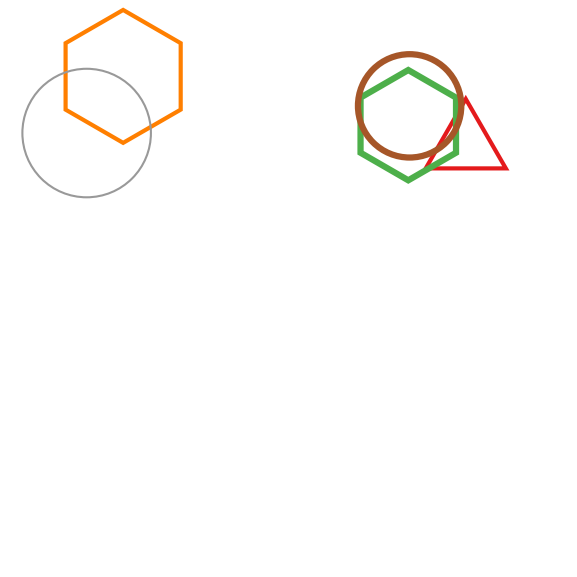[{"shape": "triangle", "thickness": 2, "radius": 0.4, "center": [0.807, 0.748]}, {"shape": "hexagon", "thickness": 3, "radius": 0.48, "center": [0.707, 0.782]}, {"shape": "hexagon", "thickness": 2, "radius": 0.58, "center": [0.213, 0.867]}, {"shape": "circle", "thickness": 3, "radius": 0.45, "center": [0.709, 0.816]}, {"shape": "circle", "thickness": 1, "radius": 0.56, "center": [0.15, 0.769]}]